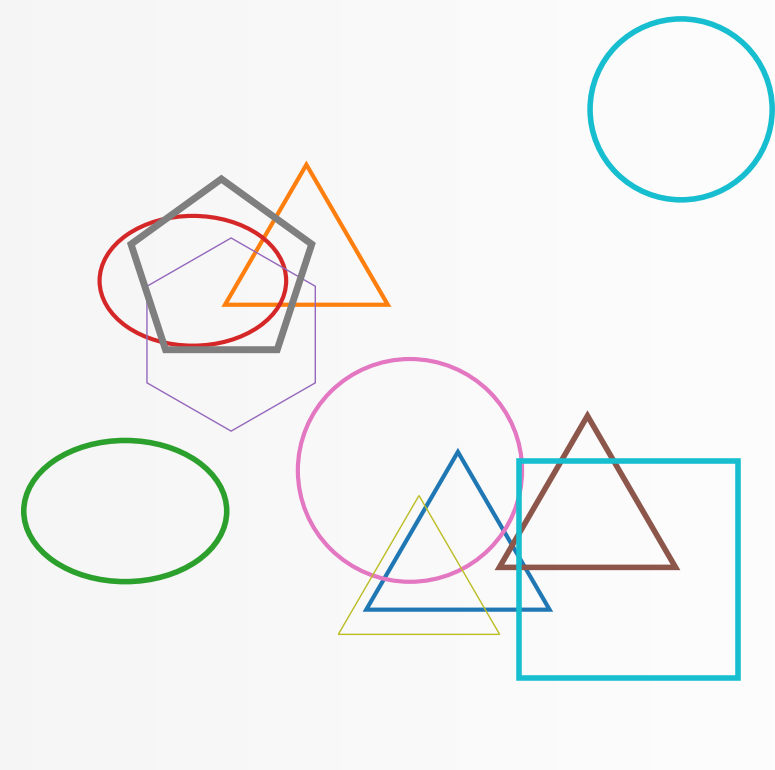[{"shape": "triangle", "thickness": 1.5, "radius": 0.68, "center": [0.591, 0.277]}, {"shape": "triangle", "thickness": 1.5, "radius": 0.61, "center": [0.395, 0.665]}, {"shape": "oval", "thickness": 2, "radius": 0.65, "center": [0.162, 0.336]}, {"shape": "oval", "thickness": 1.5, "radius": 0.6, "center": [0.249, 0.635]}, {"shape": "hexagon", "thickness": 0.5, "radius": 0.63, "center": [0.298, 0.566]}, {"shape": "triangle", "thickness": 2, "radius": 0.66, "center": [0.758, 0.329]}, {"shape": "circle", "thickness": 1.5, "radius": 0.72, "center": [0.529, 0.389]}, {"shape": "pentagon", "thickness": 2.5, "radius": 0.61, "center": [0.286, 0.645]}, {"shape": "triangle", "thickness": 0.5, "radius": 0.6, "center": [0.541, 0.236]}, {"shape": "circle", "thickness": 2, "radius": 0.59, "center": [0.879, 0.858]}, {"shape": "square", "thickness": 2, "radius": 0.71, "center": [0.811, 0.26]}]